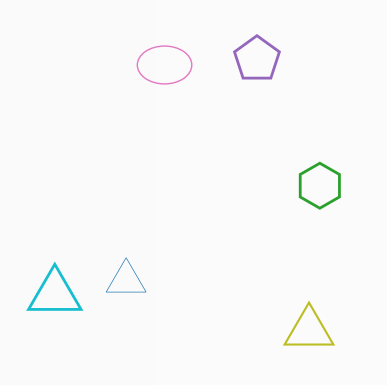[{"shape": "triangle", "thickness": 0.5, "radius": 0.3, "center": [0.325, 0.271]}, {"shape": "hexagon", "thickness": 2, "radius": 0.29, "center": [0.825, 0.518]}, {"shape": "pentagon", "thickness": 2, "radius": 0.3, "center": [0.663, 0.846]}, {"shape": "oval", "thickness": 1, "radius": 0.35, "center": [0.425, 0.831]}, {"shape": "triangle", "thickness": 1.5, "radius": 0.36, "center": [0.797, 0.141]}, {"shape": "triangle", "thickness": 2, "radius": 0.39, "center": [0.141, 0.235]}]